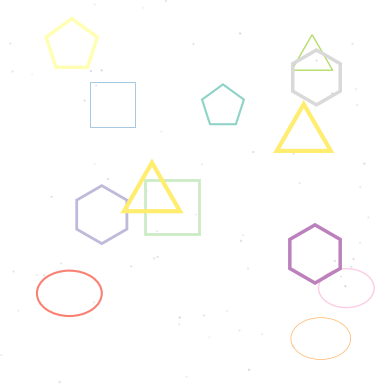[{"shape": "pentagon", "thickness": 1.5, "radius": 0.29, "center": [0.579, 0.724]}, {"shape": "pentagon", "thickness": 2.5, "radius": 0.35, "center": [0.186, 0.882]}, {"shape": "hexagon", "thickness": 2, "radius": 0.38, "center": [0.264, 0.442]}, {"shape": "oval", "thickness": 1.5, "radius": 0.42, "center": [0.18, 0.238]}, {"shape": "square", "thickness": 0.5, "radius": 0.29, "center": [0.292, 0.728]}, {"shape": "oval", "thickness": 0.5, "radius": 0.39, "center": [0.833, 0.121]}, {"shape": "triangle", "thickness": 1, "radius": 0.31, "center": [0.811, 0.848]}, {"shape": "oval", "thickness": 1, "radius": 0.36, "center": [0.9, 0.252]}, {"shape": "hexagon", "thickness": 2.5, "radius": 0.36, "center": [0.822, 0.799]}, {"shape": "hexagon", "thickness": 2.5, "radius": 0.38, "center": [0.818, 0.34]}, {"shape": "square", "thickness": 2, "radius": 0.35, "center": [0.447, 0.462]}, {"shape": "triangle", "thickness": 3, "radius": 0.41, "center": [0.789, 0.649]}, {"shape": "triangle", "thickness": 3, "radius": 0.42, "center": [0.395, 0.493]}]